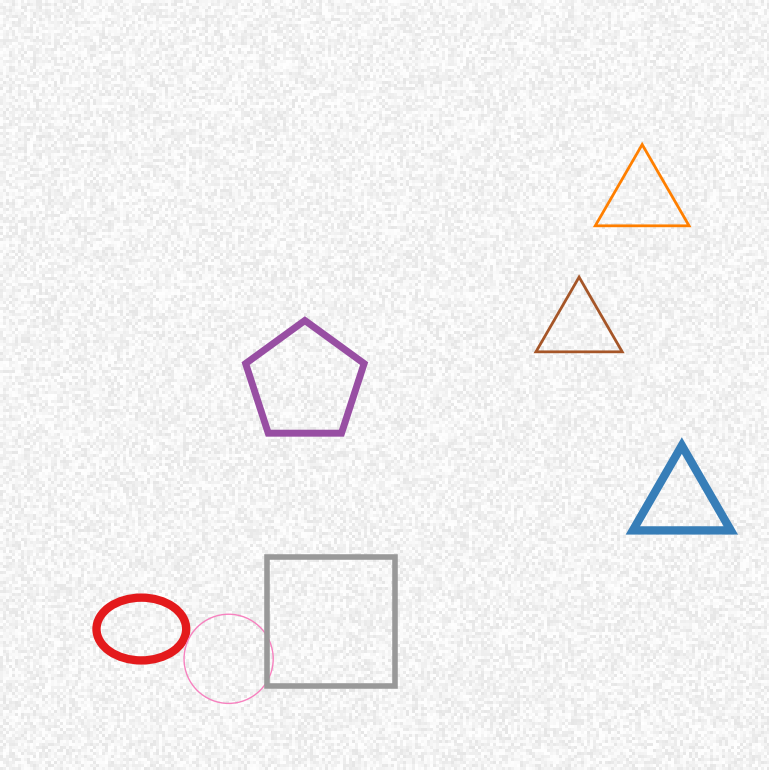[{"shape": "oval", "thickness": 3, "radius": 0.29, "center": [0.184, 0.183]}, {"shape": "triangle", "thickness": 3, "radius": 0.37, "center": [0.886, 0.348]}, {"shape": "pentagon", "thickness": 2.5, "radius": 0.4, "center": [0.396, 0.503]}, {"shape": "triangle", "thickness": 1, "radius": 0.35, "center": [0.834, 0.742]}, {"shape": "triangle", "thickness": 1, "radius": 0.32, "center": [0.752, 0.575]}, {"shape": "circle", "thickness": 0.5, "radius": 0.29, "center": [0.297, 0.144]}, {"shape": "square", "thickness": 2, "radius": 0.42, "center": [0.43, 0.193]}]